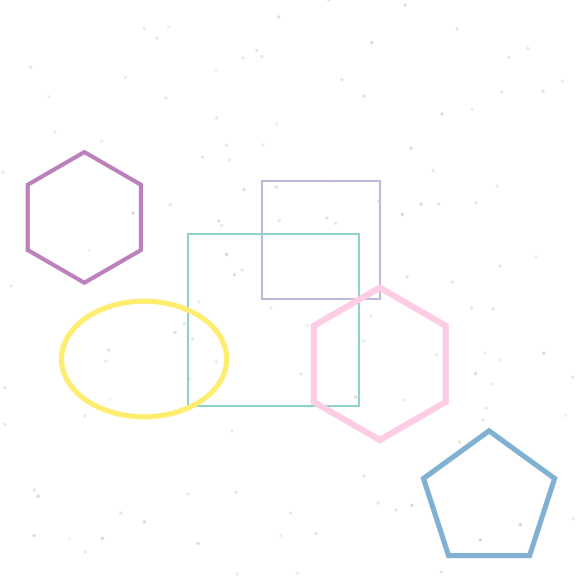[{"shape": "square", "thickness": 1, "radius": 0.74, "center": [0.474, 0.445]}, {"shape": "square", "thickness": 1, "radius": 0.51, "center": [0.555, 0.584]}, {"shape": "pentagon", "thickness": 2.5, "radius": 0.6, "center": [0.847, 0.134]}, {"shape": "hexagon", "thickness": 3, "radius": 0.66, "center": [0.658, 0.369]}, {"shape": "hexagon", "thickness": 2, "radius": 0.57, "center": [0.146, 0.623]}, {"shape": "oval", "thickness": 2.5, "radius": 0.72, "center": [0.249, 0.377]}]